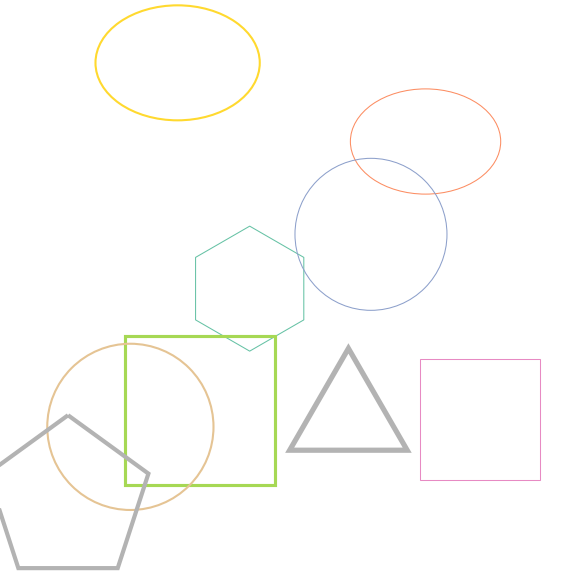[{"shape": "hexagon", "thickness": 0.5, "radius": 0.54, "center": [0.432, 0.499]}, {"shape": "oval", "thickness": 0.5, "radius": 0.65, "center": [0.737, 0.754]}, {"shape": "circle", "thickness": 0.5, "radius": 0.66, "center": [0.642, 0.593]}, {"shape": "square", "thickness": 0.5, "radius": 0.52, "center": [0.831, 0.273]}, {"shape": "square", "thickness": 1.5, "radius": 0.65, "center": [0.346, 0.288]}, {"shape": "oval", "thickness": 1, "radius": 0.71, "center": [0.308, 0.89]}, {"shape": "circle", "thickness": 1, "radius": 0.72, "center": [0.226, 0.26]}, {"shape": "pentagon", "thickness": 2, "radius": 0.73, "center": [0.118, 0.134]}, {"shape": "triangle", "thickness": 2.5, "radius": 0.59, "center": [0.603, 0.278]}]